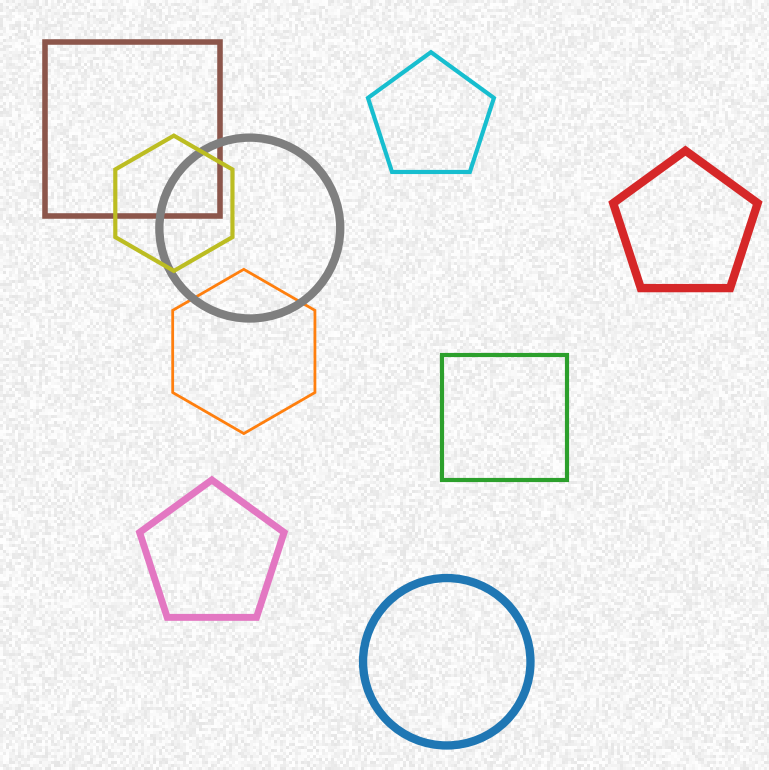[{"shape": "circle", "thickness": 3, "radius": 0.54, "center": [0.58, 0.141]}, {"shape": "hexagon", "thickness": 1, "radius": 0.53, "center": [0.317, 0.544]}, {"shape": "square", "thickness": 1.5, "radius": 0.41, "center": [0.656, 0.458]}, {"shape": "pentagon", "thickness": 3, "radius": 0.49, "center": [0.89, 0.706]}, {"shape": "square", "thickness": 2, "radius": 0.57, "center": [0.172, 0.833]}, {"shape": "pentagon", "thickness": 2.5, "radius": 0.49, "center": [0.275, 0.278]}, {"shape": "circle", "thickness": 3, "radius": 0.59, "center": [0.324, 0.704]}, {"shape": "hexagon", "thickness": 1.5, "radius": 0.44, "center": [0.226, 0.736]}, {"shape": "pentagon", "thickness": 1.5, "radius": 0.43, "center": [0.56, 0.846]}]